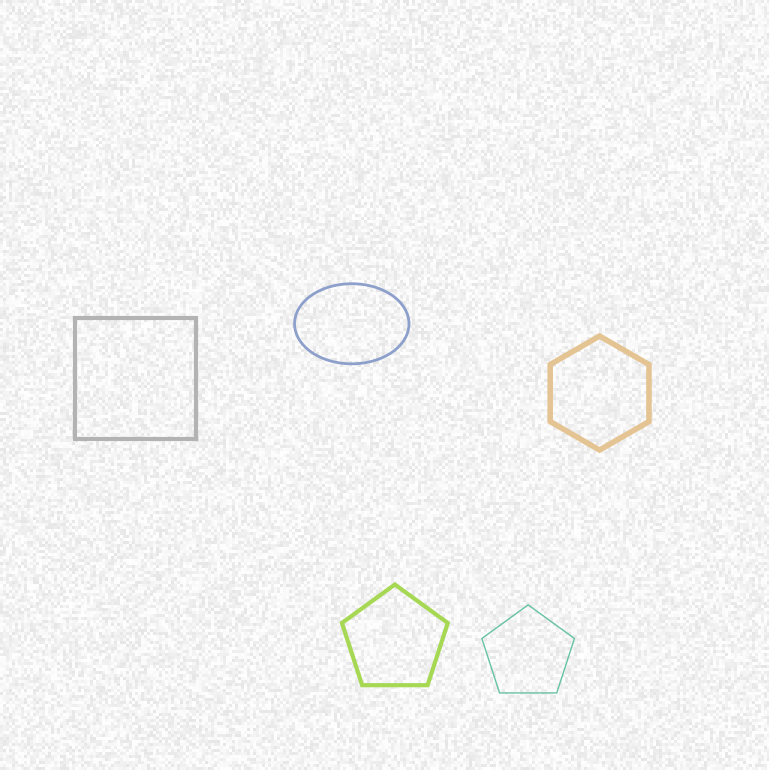[{"shape": "pentagon", "thickness": 0.5, "radius": 0.32, "center": [0.686, 0.151]}, {"shape": "oval", "thickness": 1, "radius": 0.37, "center": [0.457, 0.58]}, {"shape": "pentagon", "thickness": 1.5, "radius": 0.36, "center": [0.513, 0.169]}, {"shape": "hexagon", "thickness": 2, "radius": 0.37, "center": [0.779, 0.49]}, {"shape": "square", "thickness": 1.5, "radius": 0.39, "center": [0.176, 0.509]}]